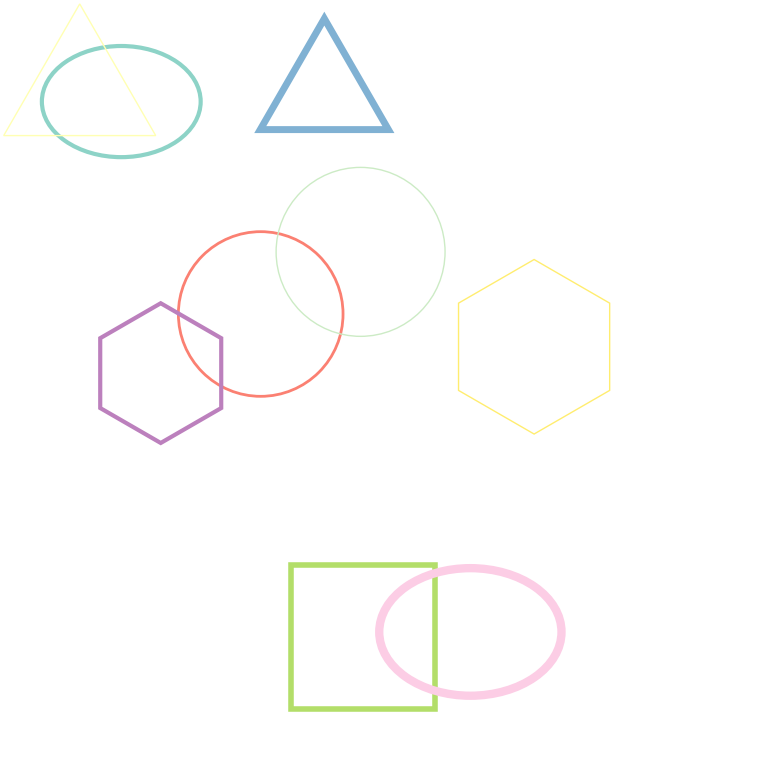[{"shape": "oval", "thickness": 1.5, "radius": 0.52, "center": [0.157, 0.868]}, {"shape": "triangle", "thickness": 0.5, "radius": 0.57, "center": [0.104, 0.881]}, {"shape": "circle", "thickness": 1, "radius": 0.53, "center": [0.339, 0.592]}, {"shape": "triangle", "thickness": 2.5, "radius": 0.48, "center": [0.421, 0.88]}, {"shape": "square", "thickness": 2, "radius": 0.47, "center": [0.471, 0.172]}, {"shape": "oval", "thickness": 3, "radius": 0.59, "center": [0.611, 0.179]}, {"shape": "hexagon", "thickness": 1.5, "radius": 0.45, "center": [0.209, 0.515]}, {"shape": "circle", "thickness": 0.5, "radius": 0.55, "center": [0.468, 0.673]}, {"shape": "hexagon", "thickness": 0.5, "radius": 0.57, "center": [0.694, 0.55]}]